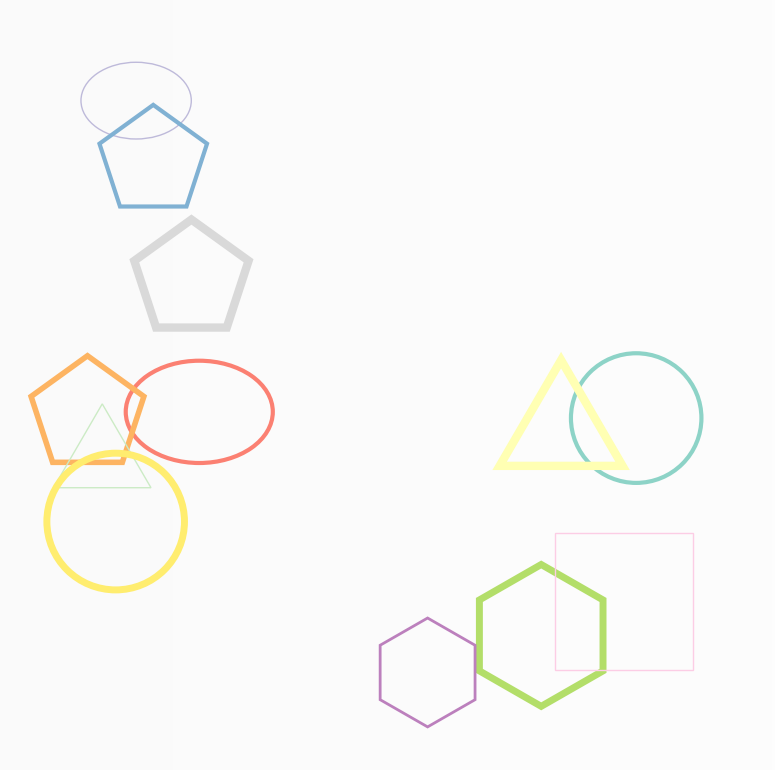[{"shape": "circle", "thickness": 1.5, "radius": 0.42, "center": [0.821, 0.457]}, {"shape": "triangle", "thickness": 3, "radius": 0.46, "center": [0.724, 0.441]}, {"shape": "oval", "thickness": 0.5, "radius": 0.36, "center": [0.176, 0.869]}, {"shape": "oval", "thickness": 1.5, "radius": 0.47, "center": [0.257, 0.465]}, {"shape": "pentagon", "thickness": 1.5, "radius": 0.36, "center": [0.198, 0.791]}, {"shape": "pentagon", "thickness": 2, "radius": 0.38, "center": [0.113, 0.461]}, {"shape": "hexagon", "thickness": 2.5, "radius": 0.46, "center": [0.698, 0.175]}, {"shape": "square", "thickness": 0.5, "radius": 0.44, "center": [0.805, 0.219]}, {"shape": "pentagon", "thickness": 3, "radius": 0.39, "center": [0.247, 0.637]}, {"shape": "hexagon", "thickness": 1, "radius": 0.35, "center": [0.552, 0.127]}, {"shape": "triangle", "thickness": 0.5, "radius": 0.36, "center": [0.132, 0.403]}, {"shape": "circle", "thickness": 2.5, "radius": 0.44, "center": [0.149, 0.323]}]